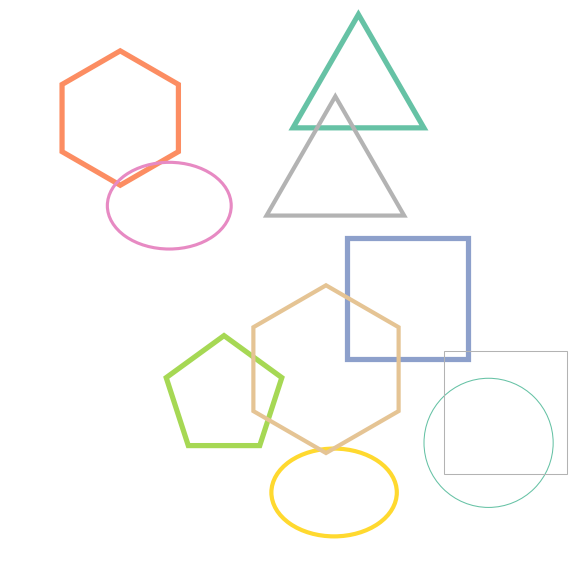[{"shape": "triangle", "thickness": 2.5, "radius": 0.65, "center": [0.621, 0.843]}, {"shape": "circle", "thickness": 0.5, "radius": 0.56, "center": [0.846, 0.232]}, {"shape": "hexagon", "thickness": 2.5, "radius": 0.58, "center": [0.208, 0.795]}, {"shape": "square", "thickness": 2.5, "radius": 0.53, "center": [0.706, 0.482]}, {"shape": "oval", "thickness": 1.5, "radius": 0.54, "center": [0.293, 0.643]}, {"shape": "pentagon", "thickness": 2.5, "radius": 0.53, "center": [0.388, 0.313]}, {"shape": "oval", "thickness": 2, "radius": 0.54, "center": [0.579, 0.146]}, {"shape": "hexagon", "thickness": 2, "radius": 0.73, "center": [0.565, 0.36]}, {"shape": "square", "thickness": 0.5, "radius": 0.53, "center": [0.875, 0.285]}, {"shape": "triangle", "thickness": 2, "radius": 0.69, "center": [0.581, 0.695]}]